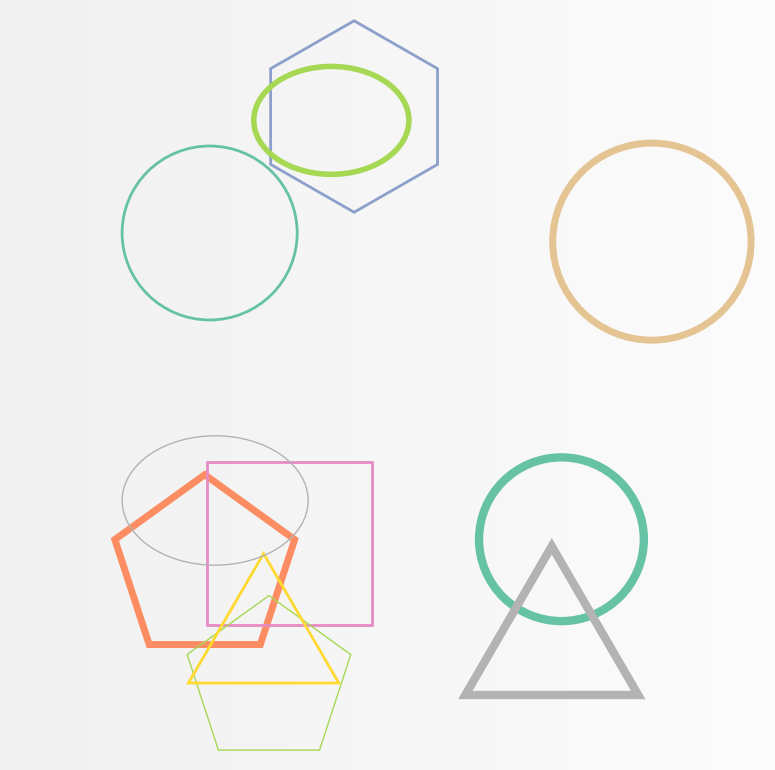[{"shape": "circle", "thickness": 3, "radius": 0.53, "center": [0.724, 0.3]}, {"shape": "circle", "thickness": 1, "radius": 0.56, "center": [0.271, 0.697]}, {"shape": "pentagon", "thickness": 2.5, "radius": 0.61, "center": [0.264, 0.262]}, {"shape": "hexagon", "thickness": 1, "radius": 0.62, "center": [0.457, 0.849]}, {"shape": "square", "thickness": 1, "radius": 0.53, "center": [0.373, 0.294]}, {"shape": "pentagon", "thickness": 0.5, "radius": 0.55, "center": [0.347, 0.116]}, {"shape": "oval", "thickness": 2, "radius": 0.5, "center": [0.428, 0.844]}, {"shape": "triangle", "thickness": 1, "radius": 0.56, "center": [0.34, 0.169]}, {"shape": "circle", "thickness": 2.5, "radius": 0.64, "center": [0.841, 0.686]}, {"shape": "triangle", "thickness": 3, "radius": 0.64, "center": [0.712, 0.162]}, {"shape": "oval", "thickness": 0.5, "radius": 0.6, "center": [0.278, 0.35]}]